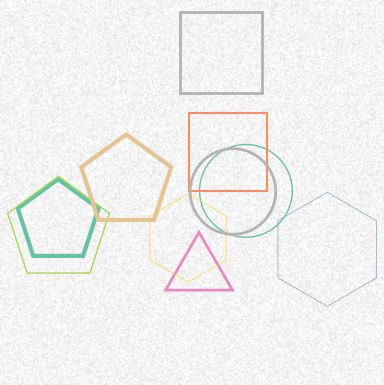[{"shape": "pentagon", "thickness": 3, "radius": 0.55, "center": [0.151, 0.424]}, {"shape": "circle", "thickness": 1, "radius": 0.6, "center": [0.639, 0.504]}, {"shape": "square", "thickness": 1.5, "radius": 0.51, "center": [0.592, 0.606]}, {"shape": "hexagon", "thickness": 0.5, "radius": 0.74, "center": [0.85, 0.353]}, {"shape": "triangle", "thickness": 2, "radius": 0.5, "center": [0.517, 0.297]}, {"shape": "pentagon", "thickness": 1, "radius": 0.69, "center": [0.152, 0.403]}, {"shape": "hexagon", "thickness": 0.5, "radius": 0.57, "center": [0.488, 0.382]}, {"shape": "pentagon", "thickness": 3, "radius": 0.61, "center": [0.328, 0.528]}, {"shape": "circle", "thickness": 2, "radius": 0.56, "center": [0.605, 0.503]}, {"shape": "square", "thickness": 2, "radius": 0.53, "center": [0.574, 0.864]}]